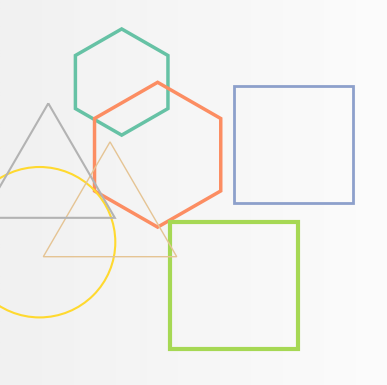[{"shape": "hexagon", "thickness": 2.5, "radius": 0.69, "center": [0.314, 0.787]}, {"shape": "hexagon", "thickness": 2.5, "radius": 0.94, "center": [0.407, 0.598]}, {"shape": "square", "thickness": 2, "radius": 0.76, "center": [0.758, 0.624]}, {"shape": "square", "thickness": 3, "radius": 0.83, "center": [0.604, 0.259]}, {"shape": "circle", "thickness": 1.5, "radius": 0.98, "center": [0.102, 0.371]}, {"shape": "triangle", "thickness": 1, "radius": 0.99, "center": [0.284, 0.433]}, {"shape": "triangle", "thickness": 1.5, "radius": 0.99, "center": [0.125, 0.533]}]